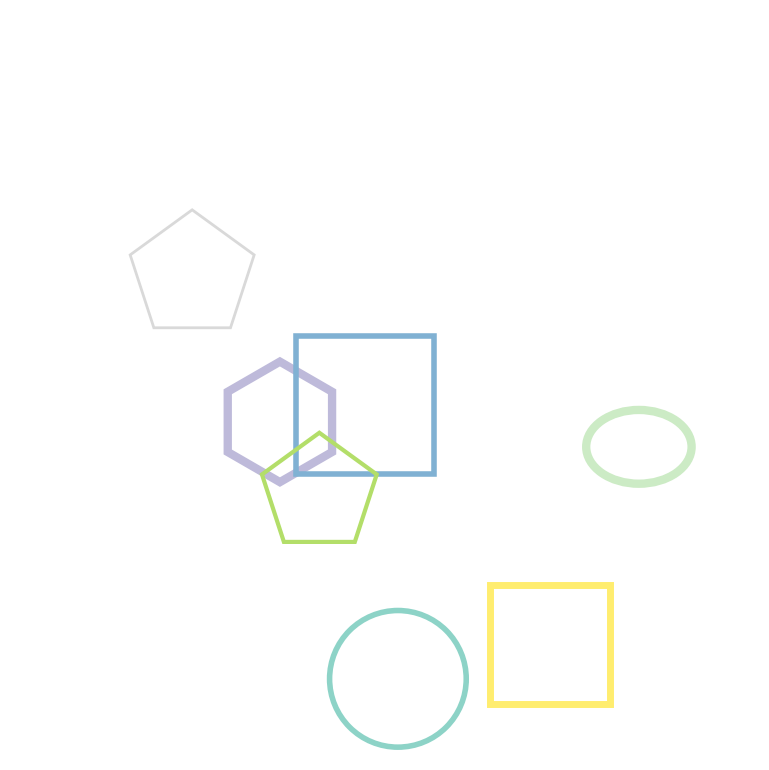[{"shape": "circle", "thickness": 2, "radius": 0.44, "center": [0.517, 0.118]}, {"shape": "hexagon", "thickness": 3, "radius": 0.39, "center": [0.364, 0.452]}, {"shape": "square", "thickness": 2, "radius": 0.45, "center": [0.475, 0.474]}, {"shape": "pentagon", "thickness": 1.5, "radius": 0.39, "center": [0.415, 0.36]}, {"shape": "pentagon", "thickness": 1, "radius": 0.42, "center": [0.25, 0.643]}, {"shape": "oval", "thickness": 3, "radius": 0.34, "center": [0.83, 0.42]}, {"shape": "square", "thickness": 2.5, "radius": 0.39, "center": [0.714, 0.163]}]